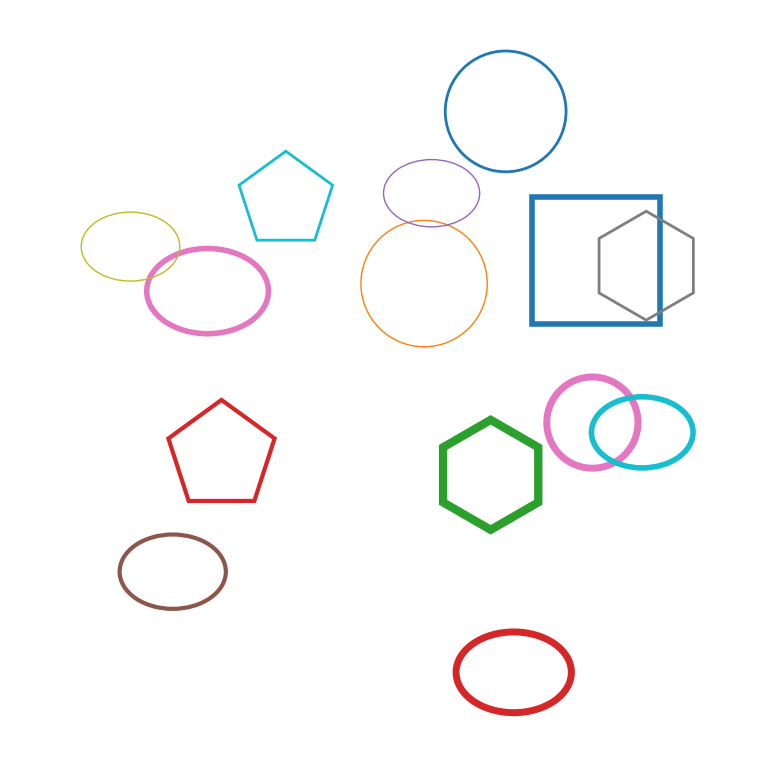[{"shape": "circle", "thickness": 1, "radius": 0.39, "center": [0.657, 0.855]}, {"shape": "square", "thickness": 2, "radius": 0.42, "center": [0.775, 0.662]}, {"shape": "circle", "thickness": 0.5, "radius": 0.41, "center": [0.551, 0.632]}, {"shape": "hexagon", "thickness": 3, "radius": 0.36, "center": [0.637, 0.383]}, {"shape": "pentagon", "thickness": 1.5, "radius": 0.36, "center": [0.288, 0.408]}, {"shape": "oval", "thickness": 2.5, "radius": 0.37, "center": [0.667, 0.127]}, {"shape": "oval", "thickness": 0.5, "radius": 0.31, "center": [0.561, 0.749]}, {"shape": "oval", "thickness": 1.5, "radius": 0.34, "center": [0.224, 0.258]}, {"shape": "circle", "thickness": 2.5, "radius": 0.3, "center": [0.769, 0.451]}, {"shape": "oval", "thickness": 2, "radius": 0.4, "center": [0.27, 0.622]}, {"shape": "hexagon", "thickness": 1, "radius": 0.35, "center": [0.839, 0.655]}, {"shape": "oval", "thickness": 0.5, "radius": 0.32, "center": [0.169, 0.68]}, {"shape": "oval", "thickness": 2, "radius": 0.33, "center": [0.834, 0.439]}, {"shape": "pentagon", "thickness": 1, "radius": 0.32, "center": [0.371, 0.74]}]